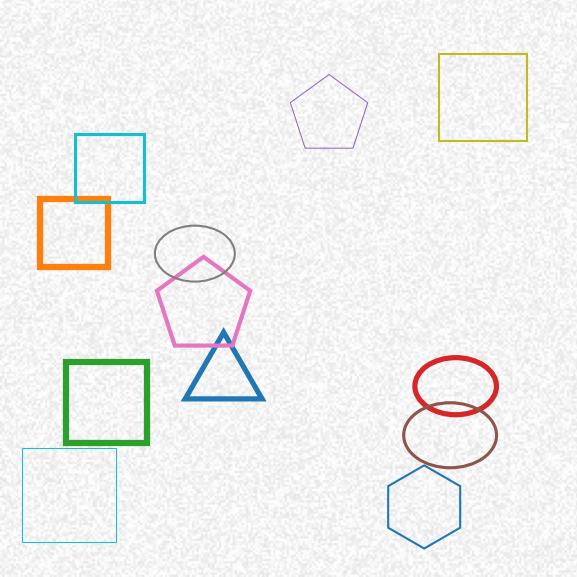[{"shape": "hexagon", "thickness": 1, "radius": 0.36, "center": [0.735, 0.121]}, {"shape": "triangle", "thickness": 2.5, "radius": 0.38, "center": [0.387, 0.347]}, {"shape": "square", "thickness": 3, "radius": 0.29, "center": [0.129, 0.596]}, {"shape": "square", "thickness": 3, "radius": 0.35, "center": [0.185, 0.302]}, {"shape": "oval", "thickness": 2.5, "radius": 0.35, "center": [0.789, 0.33]}, {"shape": "pentagon", "thickness": 0.5, "radius": 0.35, "center": [0.57, 0.8]}, {"shape": "oval", "thickness": 1.5, "radius": 0.4, "center": [0.779, 0.245]}, {"shape": "pentagon", "thickness": 2, "radius": 0.42, "center": [0.352, 0.469]}, {"shape": "oval", "thickness": 1, "radius": 0.35, "center": [0.337, 0.56]}, {"shape": "square", "thickness": 1, "radius": 0.38, "center": [0.836, 0.83]}, {"shape": "square", "thickness": 1.5, "radius": 0.3, "center": [0.19, 0.708]}, {"shape": "square", "thickness": 0.5, "radius": 0.4, "center": [0.119, 0.142]}]